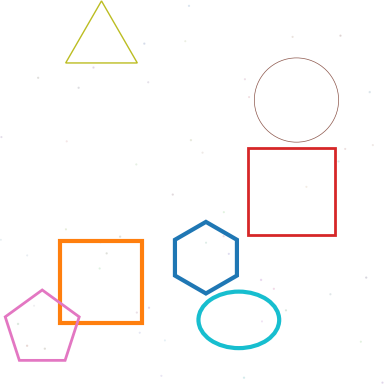[{"shape": "hexagon", "thickness": 3, "radius": 0.46, "center": [0.535, 0.331]}, {"shape": "square", "thickness": 3, "radius": 0.53, "center": [0.263, 0.267]}, {"shape": "square", "thickness": 2, "radius": 0.57, "center": [0.757, 0.503]}, {"shape": "circle", "thickness": 0.5, "radius": 0.55, "center": [0.77, 0.74]}, {"shape": "pentagon", "thickness": 2, "radius": 0.51, "center": [0.11, 0.146]}, {"shape": "triangle", "thickness": 1, "radius": 0.54, "center": [0.264, 0.89]}, {"shape": "oval", "thickness": 3, "radius": 0.52, "center": [0.62, 0.169]}]